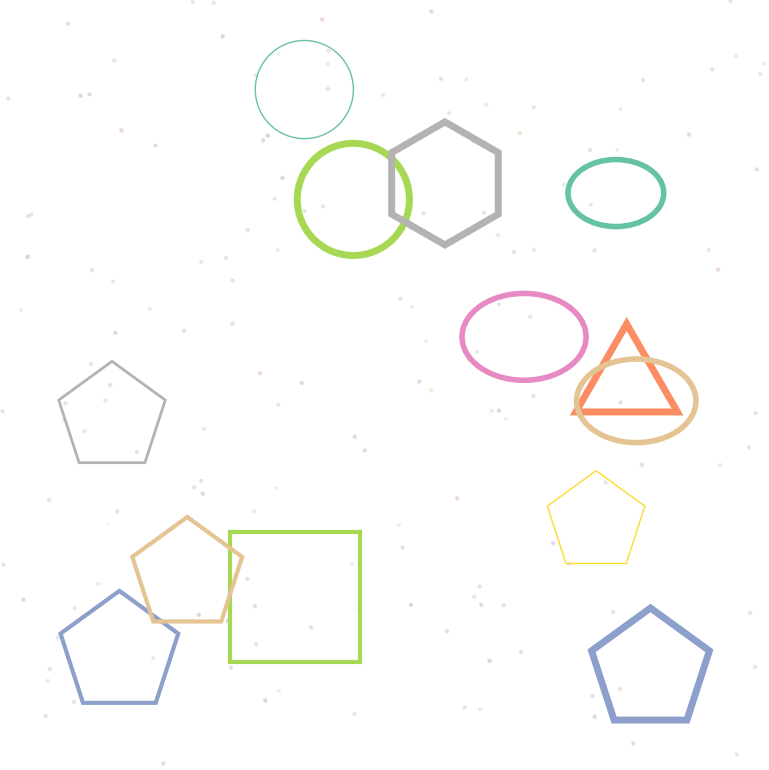[{"shape": "circle", "thickness": 0.5, "radius": 0.32, "center": [0.395, 0.884]}, {"shape": "oval", "thickness": 2, "radius": 0.31, "center": [0.8, 0.749]}, {"shape": "triangle", "thickness": 2.5, "radius": 0.38, "center": [0.814, 0.503]}, {"shape": "pentagon", "thickness": 2.5, "radius": 0.4, "center": [0.845, 0.13]}, {"shape": "pentagon", "thickness": 1.5, "radius": 0.4, "center": [0.155, 0.152]}, {"shape": "oval", "thickness": 2, "radius": 0.4, "center": [0.681, 0.563]}, {"shape": "square", "thickness": 1.5, "radius": 0.42, "center": [0.383, 0.224]}, {"shape": "circle", "thickness": 2.5, "radius": 0.36, "center": [0.459, 0.741]}, {"shape": "pentagon", "thickness": 0.5, "radius": 0.33, "center": [0.774, 0.322]}, {"shape": "pentagon", "thickness": 1.5, "radius": 0.38, "center": [0.243, 0.254]}, {"shape": "oval", "thickness": 2, "radius": 0.39, "center": [0.826, 0.479]}, {"shape": "pentagon", "thickness": 1, "radius": 0.36, "center": [0.145, 0.458]}, {"shape": "hexagon", "thickness": 2.5, "radius": 0.4, "center": [0.578, 0.762]}]